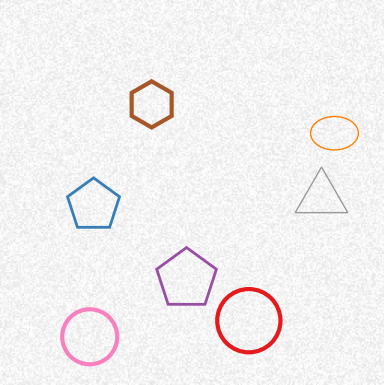[{"shape": "circle", "thickness": 3, "radius": 0.41, "center": [0.646, 0.167]}, {"shape": "pentagon", "thickness": 2, "radius": 0.35, "center": [0.243, 0.467]}, {"shape": "pentagon", "thickness": 2, "radius": 0.41, "center": [0.485, 0.276]}, {"shape": "oval", "thickness": 1, "radius": 0.31, "center": [0.869, 0.654]}, {"shape": "hexagon", "thickness": 3, "radius": 0.3, "center": [0.394, 0.729]}, {"shape": "circle", "thickness": 3, "radius": 0.36, "center": [0.233, 0.125]}, {"shape": "triangle", "thickness": 1, "radius": 0.39, "center": [0.835, 0.487]}]